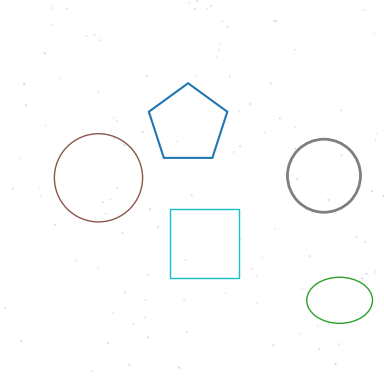[{"shape": "pentagon", "thickness": 1.5, "radius": 0.54, "center": [0.489, 0.677]}, {"shape": "oval", "thickness": 1, "radius": 0.43, "center": [0.882, 0.22]}, {"shape": "circle", "thickness": 1, "radius": 0.57, "center": [0.256, 0.538]}, {"shape": "circle", "thickness": 2, "radius": 0.47, "center": [0.841, 0.544]}, {"shape": "square", "thickness": 1, "radius": 0.45, "center": [0.531, 0.367]}]